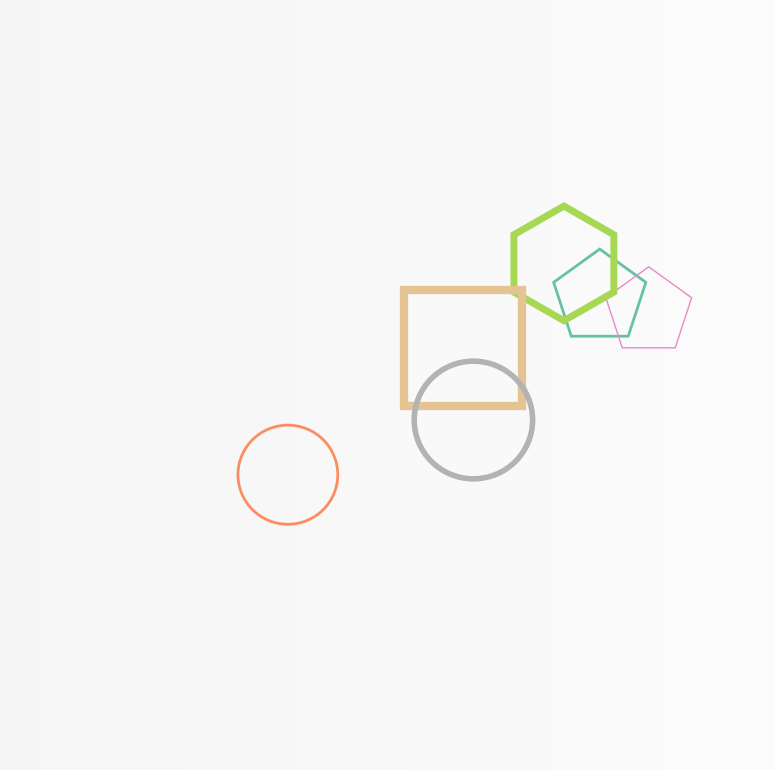[{"shape": "pentagon", "thickness": 1, "radius": 0.31, "center": [0.774, 0.614]}, {"shape": "circle", "thickness": 1, "radius": 0.32, "center": [0.371, 0.383]}, {"shape": "pentagon", "thickness": 0.5, "radius": 0.29, "center": [0.837, 0.595]}, {"shape": "hexagon", "thickness": 2.5, "radius": 0.37, "center": [0.728, 0.658]}, {"shape": "square", "thickness": 3, "radius": 0.38, "center": [0.597, 0.548]}, {"shape": "circle", "thickness": 2, "radius": 0.38, "center": [0.611, 0.455]}]